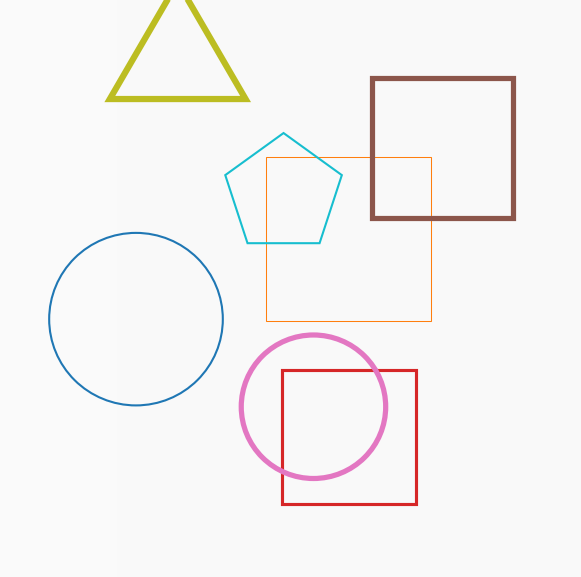[{"shape": "circle", "thickness": 1, "radius": 0.75, "center": [0.234, 0.446]}, {"shape": "square", "thickness": 0.5, "radius": 0.71, "center": [0.599, 0.585]}, {"shape": "square", "thickness": 1.5, "radius": 0.58, "center": [0.601, 0.242]}, {"shape": "square", "thickness": 2.5, "radius": 0.6, "center": [0.761, 0.743]}, {"shape": "circle", "thickness": 2.5, "radius": 0.62, "center": [0.539, 0.295]}, {"shape": "triangle", "thickness": 3, "radius": 0.67, "center": [0.306, 0.895]}, {"shape": "pentagon", "thickness": 1, "radius": 0.53, "center": [0.488, 0.663]}]